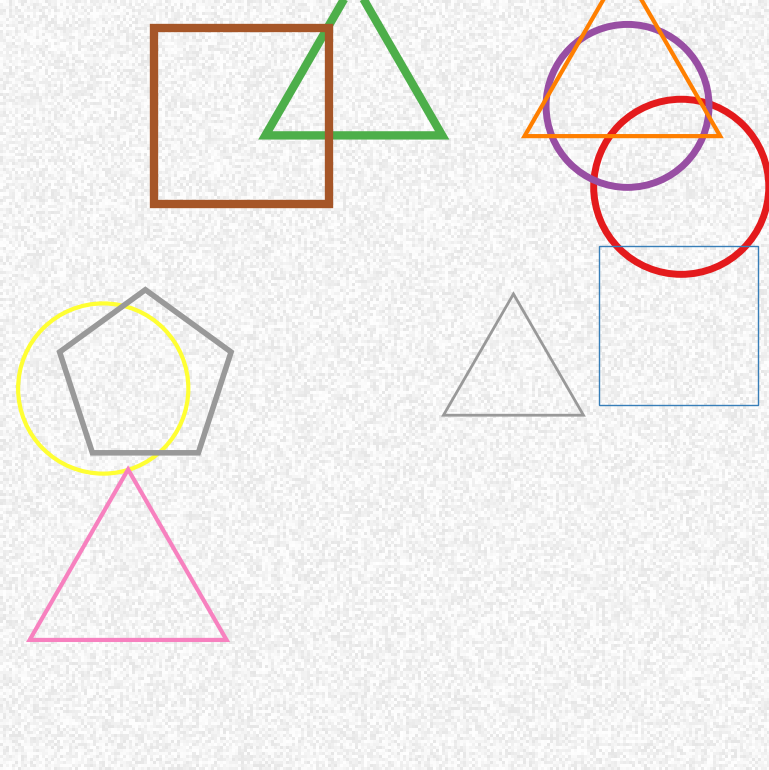[{"shape": "circle", "thickness": 2.5, "radius": 0.57, "center": [0.885, 0.757]}, {"shape": "square", "thickness": 0.5, "radius": 0.52, "center": [0.881, 0.578]}, {"shape": "triangle", "thickness": 3, "radius": 0.66, "center": [0.459, 0.89]}, {"shape": "circle", "thickness": 2.5, "radius": 0.53, "center": [0.815, 0.862]}, {"shape": "triangle", "thickness": 1.5, "radius": 0.73, "center": [0.808, 0.897]}, {"shape": "circle", "thickness": 1.5, "radius": 0.55, "center": [0.134, 0.495]}, {"shape": "square", "thickness": 3, "radius": 0.57, "center": [0.314, 0.849]}, {"shape": "triangle", "thickness": 1.5, "radius": 0.74, "center": [0.166, 0.243]}, {"shape": "pentagon", "thickness": 2, "radius": 0.59, "center": [0.189, 0.507]}, {"shape": "triangle", "thickness": 1, "radius": 0.52, "center": [0.667, 0.513]}]